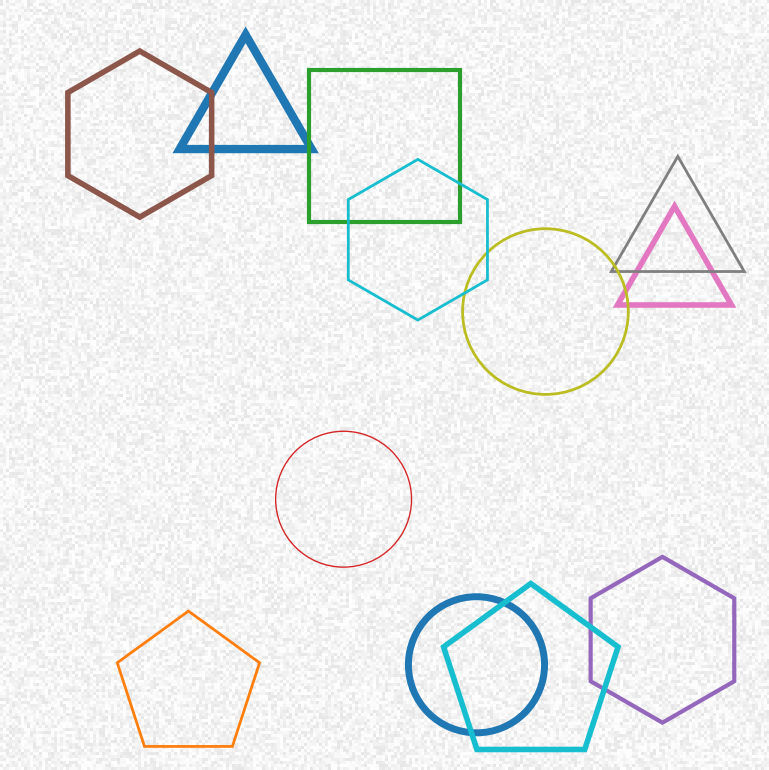[{"shape": "circle", "thickness": 2.5, "radius": 0.44, "center": [0.619, 0.137]}, {"shape": "triangle", "thickness": 3, "radius": 0.49, "center": [0.319, 0.856]}, {"shape": "pentagon", "thickness": 1, "radius": 0.49, "center": [0.245, 0.109]}, {"shape": "square", "thickness": 1.5, "radius": 0.49, "center": [0.499, 0.811]}, {"shape": "circle", "thickness": 0.5, "radius": 0.44, "center": [0.446, 0.352]}, {"shape": "hexagon", "thickness": 1.5, "radius": 0.54, "center": [0.86, 0.169]}, {"shape": "hexagon", "thickness": 2, "radius": 0.54, "center": [0.182, 0.826]}, {"shape": "triangle", "thickness": 2, "radius": 0.43, "center": [0.876, 0.647]}, {"shape": "triangle", "thickness": 1, "radius": 0.5, "center": [0.88, 0.697]}, {"shape": "circle", "thickness": 1, "radius": 0.54, "center": [0.708, 0.595]}, {"shape": "pentagon", "thickness": 2, "radius": 0.6, "center": [0.689, 0.123]}, {"shape": "hexagon", "thickness": 1, "radius": 0.52, "center": [0.543, 0.689]}]